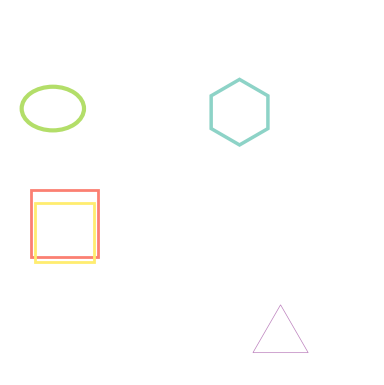[{"shape": "hexagon", "thickness": 2.5, "radius": 0.43, "center": [0.622, 0.709]}, {"shape": "square", "thickness": 2, "radius": 0.43, "center": [0.167, 0.42]}, {"shape": "oval", "thickness": 3, "radius": 0.4, "center": [0.137, 0.718]}, {"shape": "triangle", "thickness": 0.5, "radius": 0.41, "center": [0.729, 0.125]}, {"shape": "square", "thickness": 2, "radius": 0.38, "center": [0.167, 0.397]}]